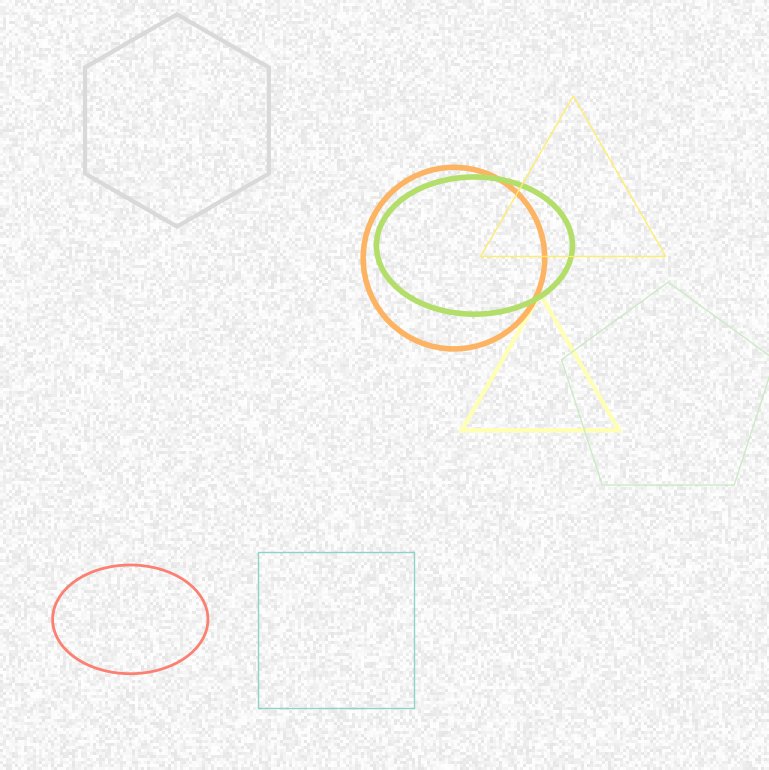[{"shape": "square", "thickness": 0.5, "radius": 0.51, "center": [0.436, 0.182]}, {"shape": "triangle", "thickness": 1.5, "radius": 0.59, "center": [0.702, 0.5]}, {"shape": "oval", "thickness": 1, "radius": 0.5, "center": [0.169, 0.196]}, {"shape": "circle", "thickness": 2, "radius": 0.59, "center": [0.59, 0.665]}, {"shape": "oval", "thickness": 2, "radius": 0.64, "center": [0.616, 0.681]}, {"shape": "hexagon", "thickness": 1.5, "radius": 0.69, "center": [0.23, 0.844]}, {"shape": "pentagon", "thickness": 0.5, "radius": 0.73, "center": [0.868, 0.488]}, {"shape": "triangle", "thickness": 0.5, "radius": 0.69, "center": [0.744, 0.736]}]